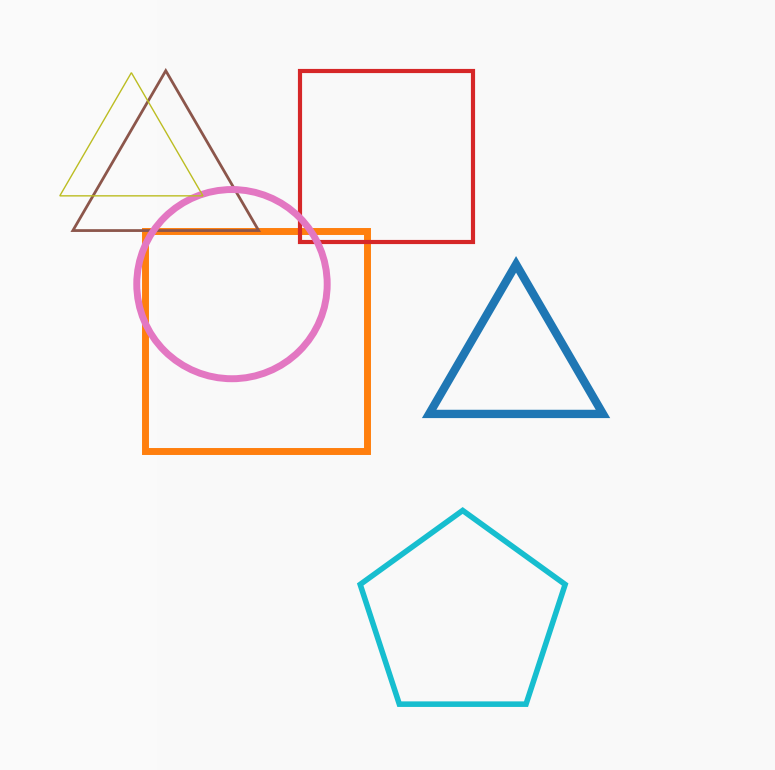[{"shape": "triangle", "thickness": 3, "radius": 0.65, "center": [0.666, 0.527]}, {"shape": "square", "thickness": 2.5, "radius": 0.71, "center": [0.331, 0.557]}, {"shape": "square", "thickness": 1.5, "radius": 0.56, "center": [0.498, 0.796]}, {"shape": "triangle", "thickness": 1, "radius": 0.69, "center": [0.214, 0.77]}, {"shape": "circle", "thickness": 2.5, "radius": 0.61, "center": [0.299, 0.631]}, {"shape": "triangle", "thickness": 0.5, "radius": 0.53, "center": [0.17, 0.799]}, {"shape": "pentagon", "thickness": 2, "radius": 0.7, "center": [0.597, 0.198]}]